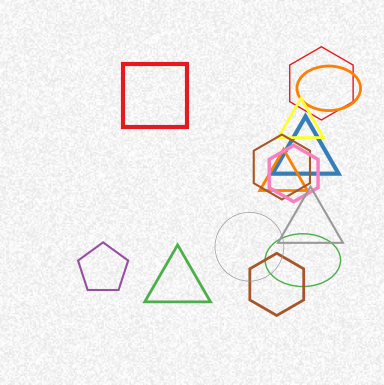[{"shape": "hexagon", "thickness": 1, "radius": 0.48, "center": [0.835, 0.783]}, {"shape": "square", "thickness": 3, "radius": 0.41, "center": [0.403, 0.752]}, {"shape": "triangle", "thickness": 3, "radius": 0.5, "center": [0.794, 0.598]}, {"shape": "triangle", "thickness": 2, "radius": 0.49, "center": [0.461, 0.265]}, {"shape": "oval", "thickness": 1, "radius": 0.49, "center": [0.787, 0.324]}, {"shape": "pentagon", "thickness": 1.5, "radius": 0.34, "center": [0.268, 0.302]}, {"shape": "oval", "thickness": 2, "radius": 0.41, "center": [0.854, 0.771]}, {"shape": "triangle", "thickness": 2, "radius": 0.36, "center": [0.737, 0.541]}, {"shape": "triangle", "thickness": 2, "radius": 0.34, "center": [0.782, 0.677]}, {"shape": "hexagon", "thickness": 1.5, "radius": 0.42, "center": [0.732, 0.566]}, {"shape": "hexagon", "thickness": 2, "radius": 0.4, "center": [0.719, 0.261]}, {"shape": "hexagon", "thickness": 2.5, "radius": 0.37, "center": [0.763, 0.549]}, {"shape": "triangle", "thickness": 1.5, "radius": 0.49, "center": [0.806, 0.418]}, {"shape": "circle", "thickness": 0.5, "radius": 0.45, "center": [0.648, 0.359]}]